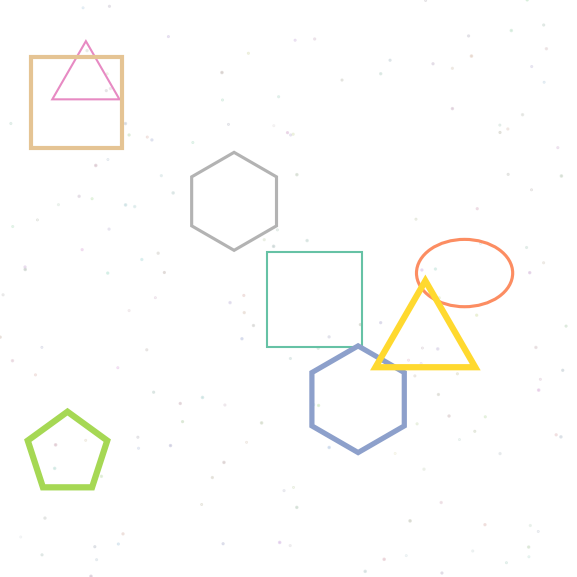[{"shape": "square", "thickness": 1, "radius": 0.41, "center": [0.545, 0.48]}, {"shape": "oval", "thickness": 1.5, "radius": 0.42, "center": [0.804, 0.526]}, {"shape": "hexagon", "thickness": 2.5, "radius": 0.46, "center": [0.62, 0.308]}, {"shape": "triangle", "thickness": 1, "radius": 0.34, "center": [0.149, 0.861]}, {"shape": "pentagon", "thickness": 3, "radius": 0.36, "center": [0.117, 0.214]}, {"shape": "triangle", "thickness": 3, "radius": 0.5, "center": [0.737, 0.413]}, {"shape": "square", "thickness": 2, "radius": 0.4, "center": [0.132, 0.821]}, {"shape": "hexagon", "thickness": 1.5, "radius": 0.42, "center": [0.405, 0.65]}]